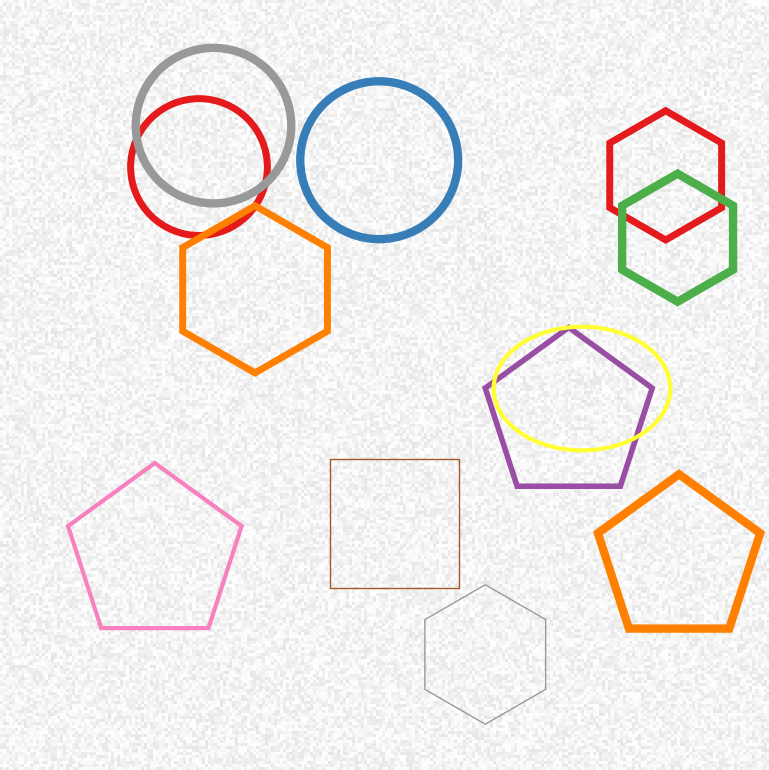[{"shape": "circle", "thickness": 2.5, "radius": 0.44, "center": [0.258, 0.783]}, {"shape": "hexagon", "thickness": 2.5, "radius": 0.42, "center": [0.865, 0.772]}, {"shape": "circle", "thickness": 3, "radius": 0.51, "center": [0.492, 0.792]}, {"shape": "hexagon", "thickness": 3, "radius": 0.42, "center": [0.88, 0.691]}, {"shape": "pentagon", "thickness": 2, "radius": 0.57, "center": [0.739, 0.461]}, {"shape": "hexagon", "thickness": 2.5, "radius": 0.54, "center": [0.331, 0.624]}, {"shape": "pentagon", "thickness": 3, "radius": 0.55, "center": [0.882, 0.273]}, {"shape": "oval", "thickness": 1.5, "radius": 0.57, "center": [0.756, 0.495]}, {"shape": "square", "thickness": 0.5, "radius": 0.42, "center": [0.512, 0.32]}, {"shape": "pentagon", "thickness": 1.5, "radius": 0.59, "center": [0.201, 0.28]}, {"shape": "circle", "thickness": 3, "radius": 0.5, "center": [0.277, 0.837]}, {"shape": "hexagon", "thickness": 0.5, "radius": 0.45, "center": [0.63, 0.15]}]